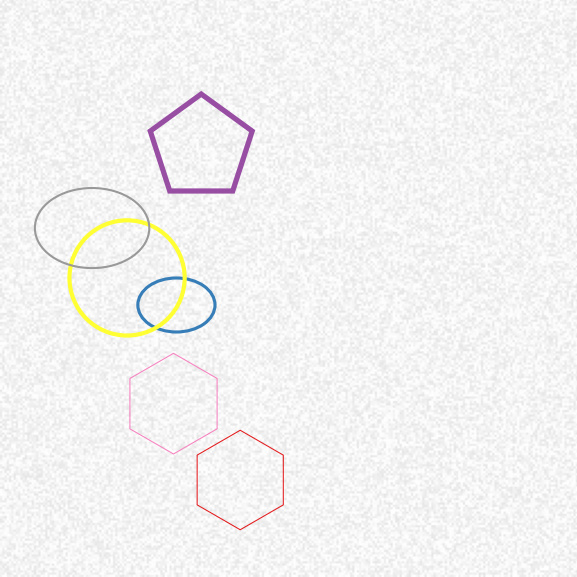[{"shape": "hexagon", "thickness": 0.5, "radius": 0.43, "center": [0.416, 0.168]}, {"shape": "oval", "thickness": 1.5, "radius": 0.33, "center": [0.305, 0.471]}, {"shape": "pentagon", "thickness": 2.5, "radius": 0.46, "center": [0.348, 0.743]}, {"shape": "circle", "thickness": 2, "radius": 0.5, "center": [0.22, 0.518]}, {"shape": "hexagon", "thickness": 0.5, "radius": 0.44, "center": [0.3, 0.3]}, {"shape": "oval", "thickness": 1, "radius": 0.5, "center": [0.159, 0.604]}]